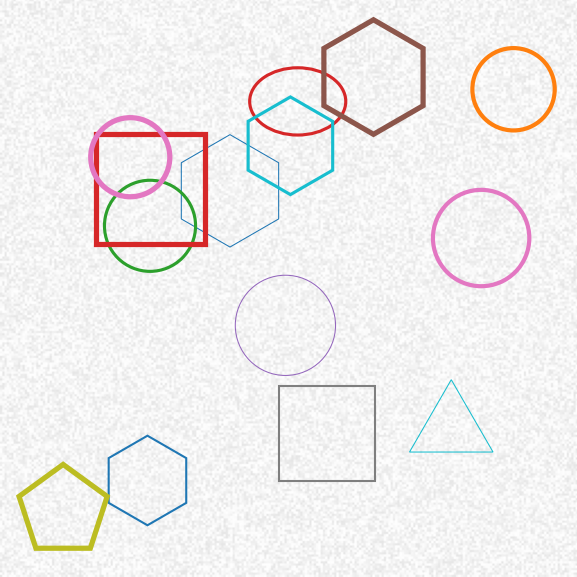[{"shape": "hexagon", "thickness": 1, "radius": 0.39, "center": [0.255, 0.167]}, {"shape": "hexagon", "thickness": 0.5, "radius": 0.49, "center": [0.398, 0.669]}, {"shape": "circle", "thickness": 2, "radius": 0.36, "center": [0.889, 0.845]}, {"shape": "circle", "thickness": 1.5, "radius": 0.39, "center": [0.26, 0.608]}, {"shape": "oval", "thickness": 1.5, "radius": 0.42, "center": [0.516, 0.824]}, {"shape": "square", "thickness": 2.5, "radius": 0.47, "center": [0.261, 0.672]}, {"shape": "circle", "thickness": 0.5, "radius": 0.43, "center": [0.494, 0.436]}, {"shape": "hexagon", "thickness": 2.5, "radius": 0.5, "center": [0.647, 0.866]}, {"shape": "circle", "thickness": 2.5, "radius": 0.34, "center": [0.226, 0.727]}, {"shape": "circle", "thickness": 2, "radius": 0.42, "center": [0.833, 0.587]}, {"shape": "square", "thickness": 1, "radius": 0.41, "center": [0.566, 0.249]}, {"shape": "pentagon", "thickness": 2.5, "radius": 0.4, "center": [0.109, 0.115]}, {"shape": "triangle", "thickness": 0.5, "radius": 0.42, "center": [0.781, 0.258]}, {"shape": "hexagon", "thickness": 1.5, "radius": 0.42, "center": [0.503, 0.747]}]